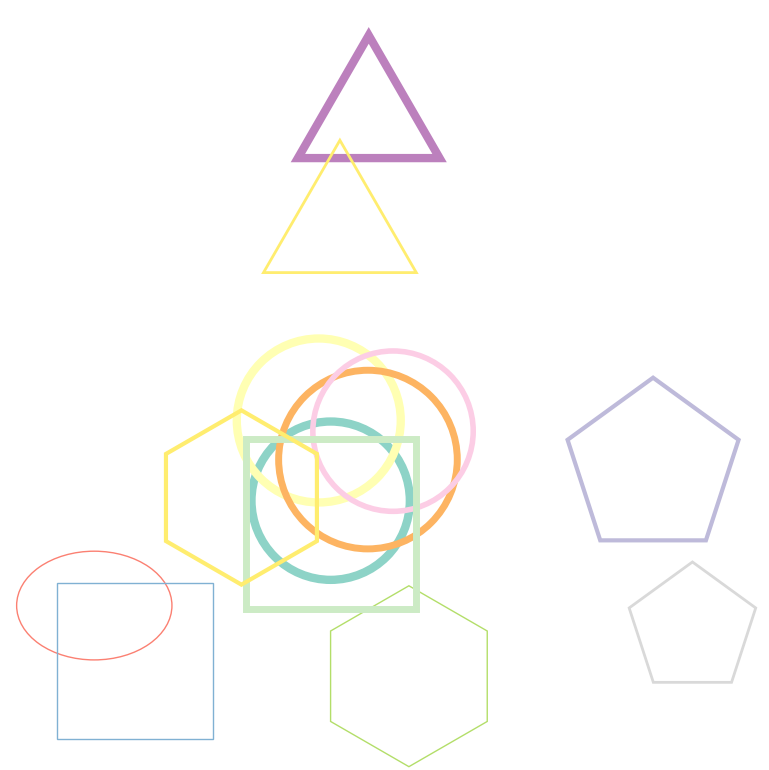[{"shape": "circle", "thickness": 3, "radius": 0.51, "center": [0.429, 0.35]}, {"shape": "circle", "thickness": 3, "radius": 0.53, "center": [0.414, 0.454]}, {"shape": "pentagon", "thickness": 1.5, "radius": 0.58, "center": [0.848, 0.393]}, {"shape": "oval", "thickness": 0.5, "radius": 0.5, "center": [0.122, 0.214]}, {"shape": "square", "thickness": 0.5, "radius": 0.51, "center": [0.176, 0.142]}, {"shape": "circle", "thickness": 2.5, "radius": 0.58, "center": [0.478, 0.403]}, {"shape": "hexagon", "thickness": 0.5, "radius": 0.59, "center": [0.531, 0.122]}, {"shape": "circle", "thickness": 2, "radius": 0.52, "center": [0.51, 0.44]}, {"shape": "pentagon", "thickness": 1, "radius": 0.43, "center": [0.899, 0.184]}, {"shape": "triangle", "thickness": 3, "radius": 0.53, "center": [0.479, 0.848]}, {"shape": "square", "thickness": 2.5, "radius": 0.55, "center": [0.43, 0.319]}, {"shape": "triangle", "thickness": 1, "radius": 0.57, "center": [0.441, 0.703]}, {"shape": "hexagon", "thickness": 1.5, "radius": 0.57, "center": [0.314, 0.354]}]